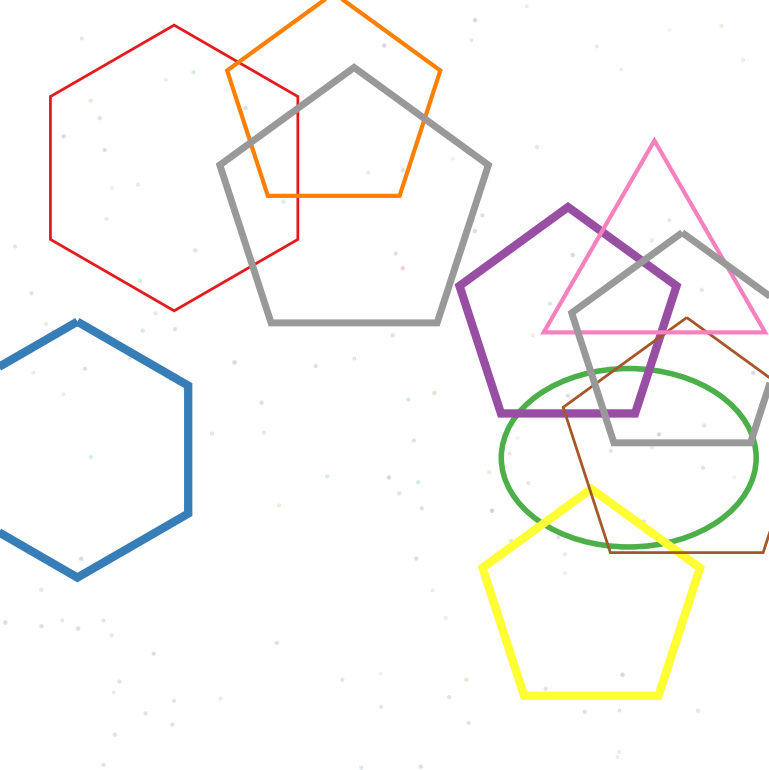[{"shape": "hexagon", "thickness": 1, "radius": 0.93, "center": [0.226, 0.782]}, {"shape": "hexagon", "thickness": 3, "radius": 0.83, "center": [0.1, 0.416]}, {"shape": "oval", "thickness": 2, "radius": 0.83, "center": [0.817, 0.406]}, {"shape": "pentagon", "thickness": 3, "radius": 0.74, "center": [0.738, 0.583]}, {"shape": "pentagon", "thickness": 1.5, "radius": 0.73, "center": [0.433, 0.863]}, {"shape": "pentagon", "thickness": 3, "radius": 0.74, "center": [0.768, 0.217]}, {"shape": "pentagon", "thickness": 1, "radius": 0.84, "center": [0.892, 0.419]}, {"shape": "triangle", "thickness": 1.5, "radius": 0.83, "center": [0.85, 0.651]}, {"shape": "pentagon", "thickness": 2.5, "radius": 0.92, "center": [0.46, 0.729]}, {"shape": "pentagon", "thickness": 2.5, "radius": 0.75, "center": [0.886, 0.547]}]